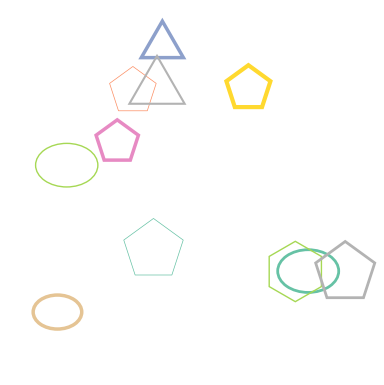[{"shape": "oval", "thickness": 2, "radius": 0.4, "center": [0.801, 0.296]}, {"shape": "pentagon", "thickness": 0.5, "radius": 0.41, "center": [0.399, 0.351]}, {"shape": "pentagon", "thickness": 0.5, "radius": 0.32, "center": [0.345, 0.764]}, {"shape": "triangle", "thickness": 2.5, "radius": 0.32, "center": [0.422, 0.882]}, {"shape": "pentagon", "thickness": 2.5, "radius": 0.29, "center": [0.305, 0.631]}, {"shape": "hexagon", "thickness": 1, "radius": 0.39, "center": [0.767, 0.295]}, {"shape": "oval", "thickness": 1, "radius": 0.4, "center": [0.173, 0.571]}, {"shape": "pentagon", "thickness": 3, "radius": 0.3, "center": [0.645, 0.77]}, {"shape": "oval", "thickness": 2.5, "radius": 0.32, "center": [0.149, 0.189]}, {"shape": "triangle", "thickness": 1.5, "radius": 0.41, "center": [0.408, 0.772]}, {"shape": "pentagon", "thickness": 2, "radius": 0.4, "center": [0.897, 0.292]}]